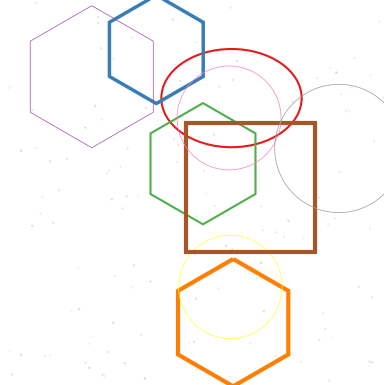[{"shape": "oval", "thickness": 1.5, "radius": 0.91, "center": [0.601, 0.745]}, {"shape": "hexagon", "thickness": 2.5, "radius": 0.7, "center": [0.406, 0.872]}, {"shape": "hexagon", "thickness": 1.5, "radius": 0.79, "center": [0.527, 0.575]}, {"shape": "hexagon", "thickness": 0.5, "radius": 0.92, "center": [0.238, 0.801]}, {"shape": "hexagon", "thickness": 3, "radius": 0.83, "center": [0.606, 0.162]}, {"shape": "circle", "thickness": 0.5, "radius": 0.67, "center": [0.598, 0.255]}, {"shape": "square", "thickness": 3, "radius": 0.84, "center": [0.651, 0.512]}, {"shape": "circle", "thickness": 0.5, "radius": 0.68, "center": [0.595, 0.694]}, {"shape": "circle", "thickness": 0.5, "radius": 0.83, "center": [0.88, 0.614]}]